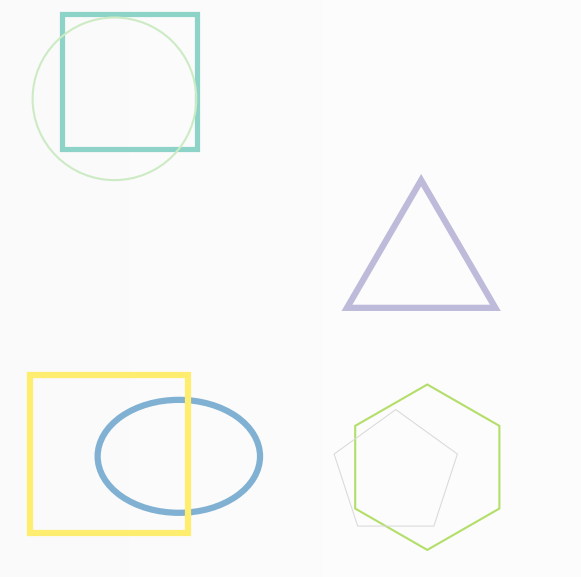[{"shape": "square", "thickness": 2.5, "radius": 0.58, "center": [0.222, 0.858]}, {"shape": "triangle", "thickness": 3, "radius": 0.74, "center": [0.725, 0.54]}, {"shape": "oval", "thickness": 3, "radius": 0.7, "center": [0.308, 0.209]}, {"shape": "hexagon", "thickness": 1, "radius": 0.72, "center": [0.735, 0.19]}, {"shape": "pentagon", "thickness": 0.5, "radius": 0.56, "center": [0.681, 0.178]}, {"shape": "circle", "thickness": 1, "radius": 0.7, "center": [0.197, 0.828]}, {"shape": "square", "thickness": 3, "radius": 0.68, "center": [0.187, 0.213]}]